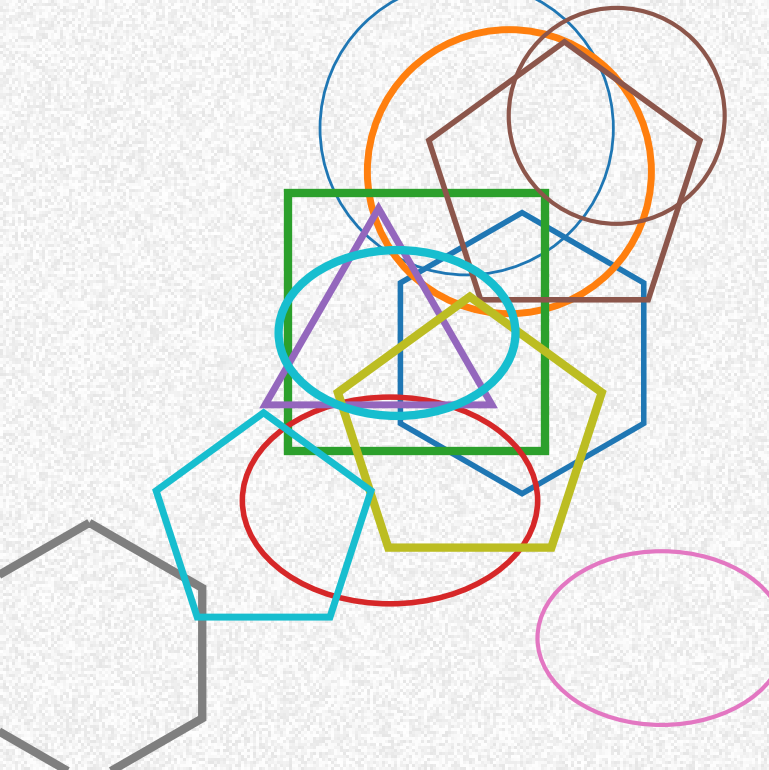[{"shape": "circle", "thickness": 1, "radius": 0.95, "center": [0.606, 0.833]}, {"shape": "hexagon", "thickness": 2, "radius": 0.91, "center": [0.678, 0.541]}, {"shape": "circle", "thickness": 2.5, "radius": 0.92, "center": [0.662, 0.777]}, {"shape": "square", "thickness": 3, "radius": 0.84, "center": [0.541, 0.582]}, {"shape": "oval", "thickness": 2, "radius": 0.96, "center": [0.506, 0.35]}, {"shape": "triangle", "thickness": 2.5, "radius": 0.85, "center": [0.492, 0.559]}, {"shape": "pentagon", "thickness": 2, "radius": 0.93, "center": [0.733, 0.76]}, {"shape": "circle", "thickness": 1.5, "radius": 0.7, "center": [0.801, 0.85]}, {"shape": "oval", "thickness": 1.5, "radius": 0.81, "center": [0.859, 0.171]}, {"shape": "hexagon", "thickness": 3, "radius": 0.85, "center": [0.116, 0.152]}, {"shape": "pentagon", "thickness": 3, "radius": 0.9, "center": [0.61, 0.435]}, {"shape": "pentagon", "thickness": 2.5, "radius": 0.73, "center": [0.342, 0.317]}, {"shape": "oval", "thickness": 3, "radius": 0.77, "center": [0.516, 0.568]}]